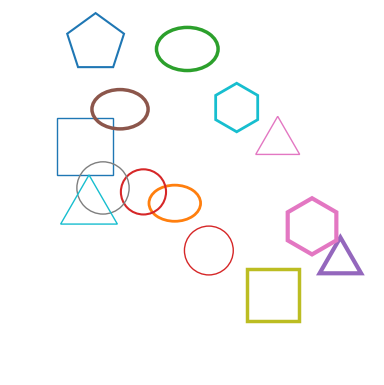[{"shape": "square", "thickness": 1, "radius": 0.37, "center": [0.221, 0.62]}, {"shape": "pentagon", "thickness": 1.5, "radius": 0.39, "center": [0.248, 0.888]}, {"shape": "oval", "thickness": 2, "radius": 0.34, "center": [0.454, 0.472]}, {"shape": "oval", "thickness": 2.5, "radius": 0.4, "center": [0.486, 0.873]}, {"shape": "circle", "thickness": 1, "radius": 0.32, "center": [0.542, 0.349]}, {"shape": "circle", "thickness": 1.5, "radius": 0.29, "center": [0.373, 0.502]}, {"shape": "triangle", "thickness": 3, "radius": 0.31, "center": [0.884, 0.321]}, {"shape": "oval", "thickness": 2.5, "radius": 0.36, "center": [0.312, 0.716]}, {"shape": "hexagon", "thickness": 3, "radius": 0.36, "center": [0.81, 0.412]}, {"shape": "triangle", "thickness": 1, "radius": 0.33, "center": [0.721, 0.632]}, {"shape": "circle", "thickness": 1, "radius": 0.34, "center": [0.268, 0.512]}, {"shape": "square", "thickness": 2.5, "radius": 0.33, "center": [0.71, 0.234]}, {"shape": "hexagon", "thickness": 2, "radius": 0.32, "center": [0.615, 0.721]}, {"shape": "triangle", "thickness": 1, "radius": 0.43, "center": [0.231, 0.461]}]